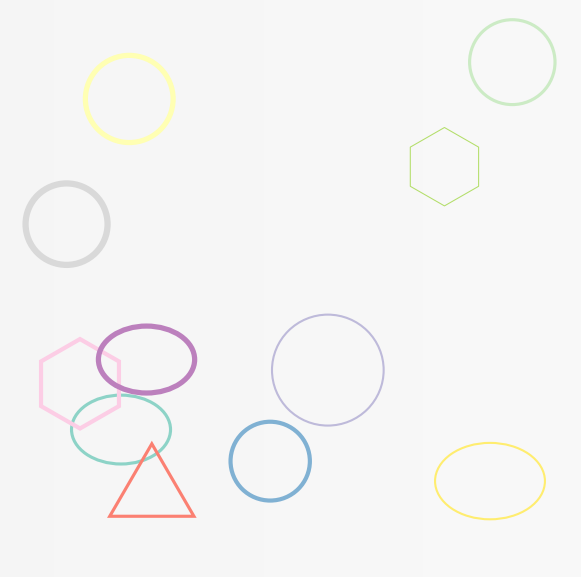[{"shape": "oval", "thickness": 1.5, "radius": 0.43, "center": [0.208, 0.255]}, {"shape": "circle", "thickness": 2.5, "radius": 0.38, "center": [0.222, 0.828]}, {"shape": "circle", "thickness": 1, "radius": 0.48, "center": [0.564, 0.358]}, {"shape": "triangle", "thickness": 1.5, "radius": 0.42, "center": [0.261, 0.147]}, {"shape": "circle", "thickness": 2, "radius": 0.34, "center": [0.465, 0.201]}, {"shape": "hexagon", "thickness": 0.5, "radius": 0.34, "center": [0.765, 0.71]}, {"shape": "hexagon", "thickness": 2, "radius": 0.39, "center": [0.138, 0.335]}, {"shape": "circle", "thickness": 3, "radius": 0.35, "center": [0.115, 0.611]}, {"shape": "oval", "thickness": 2.5, "radius": 0.41, "center": [0.252, 0.377]}, {"shape": "circle", "thickness": 1.5, "radius": 0.37, "center": [0.881, 0.892]}, {"shape": "oval", "thickness": 1, "radius": 0.47, "center": [0.843, 0.166]}]